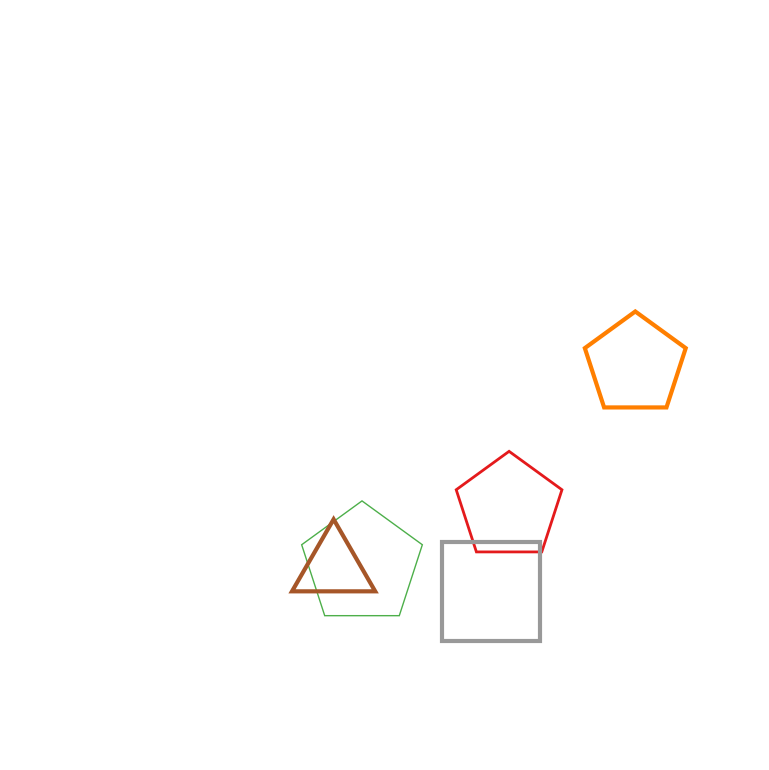[{"shape": "pentagon", "thickness": 1, "radius": 0.36, "center": [0.661, 0.342]}, {"shape": "pentagon", "thickness": 0.5, "radius": 0.41, "center": [0.47, 0.267]}, {"shape": "pentagon", "thickness": 1.5, "radius": 0.34, "center": [0.825, 0.527]}, {"shape": "triangle", "thickness": 1.5, "radius": 0.31, "center": [0.433, 0.263]}, {"shape": "square", "thickness": 1.5, "radius": 0.32, "center": [0.638, 0.232]}]